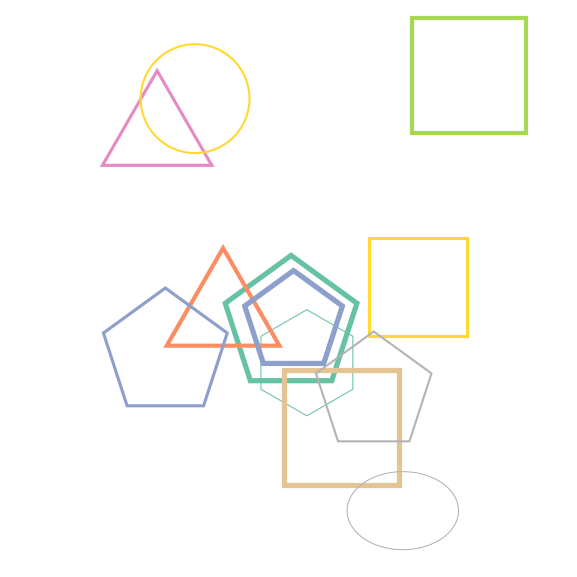[{"shape": "pentagon", "thickness": 2.5, "radius": 0.6, "center": [0.504, 0.437]}, {"shape": "hexagon", "thickness": 0.5, "radius": 0.46, "center": [0.531, 0.371]}, {"shape": "triangle", "thickness": 2, "radius": 0.56, "center": [0.386, 0.457]}, {"shape": "pentagon", "thickness": 1.5, "radius": 0.56, "center": [0.286, 0.388]}, {"shape": "pentagon", "thickness": 2.5, "radius": 0.44, "center": [0.508, 0.442]}, {"shape": "triangle", "thickness": 1.5, "radius": 0.55, "center": [0.272, 0.767]}, {"shape": "square", "thickness": 2, "radius": 0.5, "center": [0.812, 0.868]}, {"shape": "circle", "thickness": 1, "radius": 0.47, "center": [0.338, 0.828]}, {"shape": "square", "thickness": 1.5, "radius": 0.42, "center": [0.723, 0.502]}, {"shape": "square", "thickness": 2.5, "radius": 0.5, "center": [0.59, 0.258]}, {"shape": "pentagon", "thickness": 1, "radius": 0.53, "center": [0.647, 0.32]}, {"shape": "oval", "thickness": 0.5, "radius": 0.48, "center": [0.698, 0.115]}]